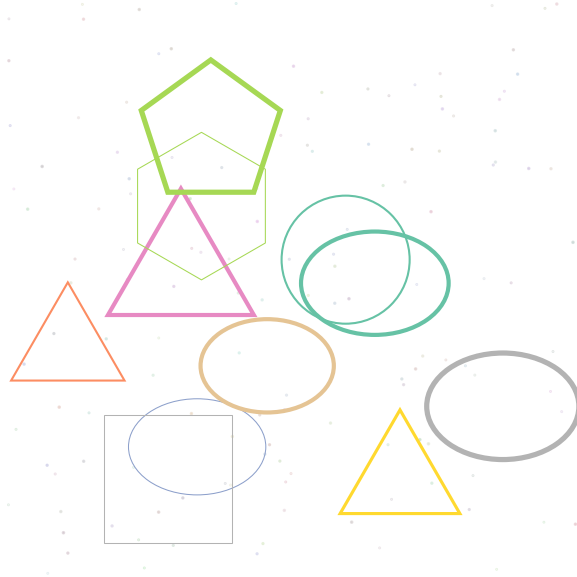[{"shape": "oval", "thickness": 2, "radius": 0.64, "center": [0.649, 0.509]}, {"shape": "circle", "thickness": 1, "radius": 0.55, "center": [0.598, 0.549]}, {"shape": "triangle", "thickness": 1, "radius": 0.57, "center": [0.117, 0.397]}, {"shape": "oval", "thickness": 0.5, "radius": 0.59, "center": [0.341, 0.225]}, {"shape": "triangle", "thickness": 2, "radius": 0.73, "center": [0.313, 0.527]}, {"shape": "hexagon", "thickness": 0.5, "radius": 0.64, "center": [0.349, 0.642]}, {"shape": "pentagon", "thickness": 2.5, "radius": 0.63, "center": [0.365, 0.769]}, {"shape": "triangle", "thickness": 1.5, "radius": 0.6, "center": [0.693, 0.17]}, {"shape": "oval", "thickness": 2, "radius": 0.58, "center": [0.463, 0.366]}, {"shape": "square", "thickness": 0.5, "radius": 0.55, "center": [0.291, 0.169]}, {"shape": "oval", "thickness": 2.5, "radius": 0.66, "center": [0.871, 0.296]}]